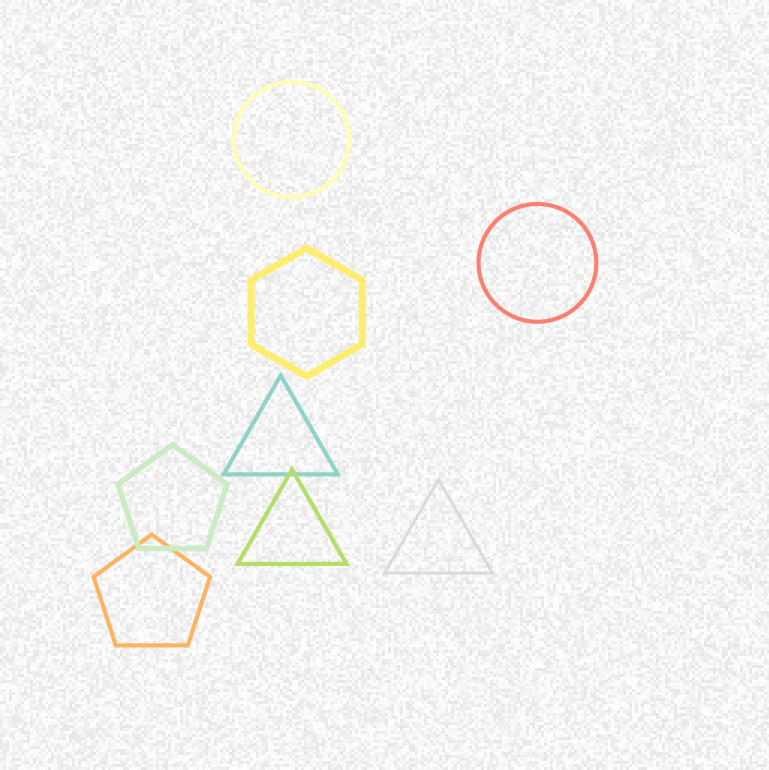[{"shape": "triangle", "thickness": 1.5, "radius": 0.43, "center": [0.365, 0.427]}, {"shape": "circle", "thickness": 1.5, "radius": 0.37, "center": [0.379, 0.819]}, {"shape": "circle", "thickness": 1.5, "radius": 0.38, "center": [0.698, 0.659]}, {"shape": "pentagon", "thickness": 1.5, "radius": 0.4, "center": [0.197, 0.226]}, {"shape": "triangle", "thickness": 1.5, "radius": 0.41, "center": [0.379, 0.309]}, {"shape": "triangle", "thickness": 1, "radius": 0.4, "center": [0.57, 0.296]}, {"shape": "pentagon", "thickness": 2, "radius": 0.37, "center": [0.224, 0.348]}, {"shape": "hexagon", "thickness": 2.5, "radius": 0.42, "center": [0.398, 0.595]}]